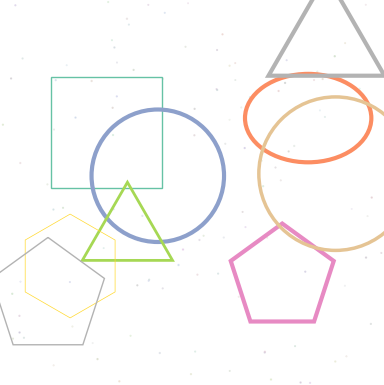[{"shape": "square", "thickness": 1, "radius": 0.72, "center": [0.277, 0.655]}, {"shape": "oval", "thickness": 3, "radius": 0.82, "center": [0.8, 0.693]}, {"shape": "circle", "thickness": 3, "radius": 0.86, "center": [0.41, 0.543]}, {"shape": "pentagon", "thickness": 3, "radius": 0.7, "center": [0.733, 0.279]}, {"shape": "triangle", "thickness": 2, "radius": 0.68, "center": [0.331, 0.391]}, {"shape": "hexagon", "thickness": 0.5, "radius": 0.67, "center": [0.182, 0.309]}, {"shape": "circle", "thickness": 2.5, "radius": 1.0, "center": [0.872, 0.549]}, {"shape": "pentagon", "thickness": 1, "radius": 0.77, "center": [0.125, 0.229]}, {"shape": "triangle", "thickness": 3, "radius": 0.87, "center": [0.848, 0.89]}]